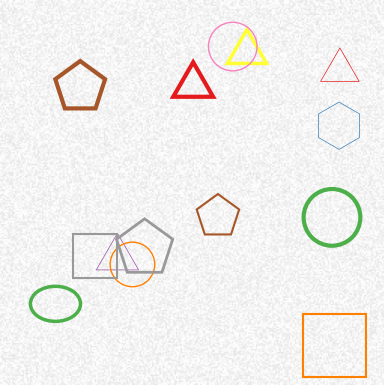[{"shape": "triangle", "thickness": 0.5, "radius": 0.29, "center": [0.883, 0.817]}, {"shape": "triangle", "thickness": 3, "radius": 0.3, "center": [0.502, 0.779]}, {"shape": "hexagon", "thickness": 0.5, "radius": 0.31, "center": [0.881, 0.673]}, {"shape": "oval", "thickness": 2.5, "radius": 0.33, "center": [0.144, 0.211]}, {"shape": "circle", "thickness": 3, "radius": 0.37, "center": [0.862, 0.435]}, {"shape": "triangle", "thickness": 0.5, "radius": 0.32, "center": [0.305, 0.331]}, {"shape": "square", "thickness": 1.5, "radius": 0.41, "center": [0.869, 0.103]}, {"shape": "circle", "thickness": 1, "radius": 0.29, "center": [0.344, 0.313]}, {"shape": "triangle", "thickness": 2.5, "radius": 0.29, "center": [0.641, 0.865]}, {"shape": "pentagon", "thickness": 3, "radius": 0.34, "center": [0.208, 0.773]}, {"shape": "pentagon", "thickness": 1.5, "radius": 0.29, "center": [0.566, 0.438]}, {"shape": "circle", "thickness": 1, "radius": 0.32, "center": [0.605, 0.879]}, {"shape": "pentagon", "thickness": 2, "radius": 0.38, "center": [0.376, 0.355]}, {"shape": "square", "thickness": 1.5, "radius": 0.29, "center": [0.246, 0.334]}]